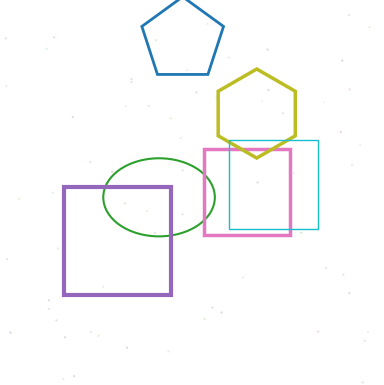[{"shape": "pentagon", "thickness": 2, "radius": 0.56, "center": [0.474, 0.897]}, {"shape": "oval", "thickness": 1.5, "radius": 0.72, "center": [0.413, 0.487]}, {"shape": "square", "thickness": 3, "radius": 0.7, "center": [0.305, 0.374]}, {"shape": "square", "thickness": 2.5, "radius": 0.56, "center": [0.641, 0.501]}, {"shape": "hexagon", "thickness": 2.5, "radius": 0.58, "center": [0.667, 0.705]}, {"shape": "square", "thickness": 1, "radius": 0.58, "center": [0.711, 0.521]}]